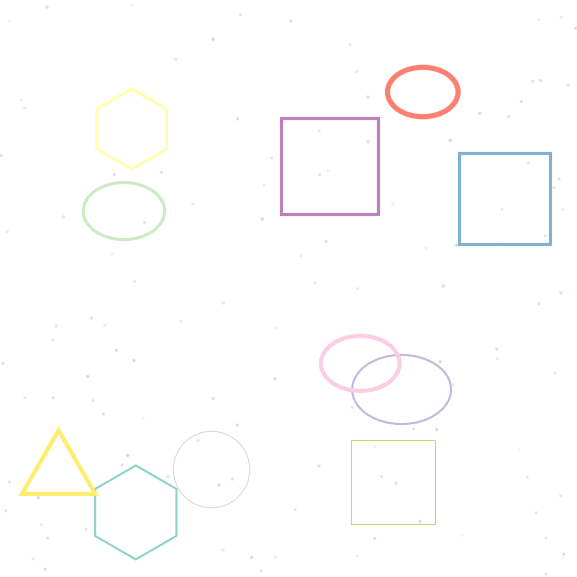[{"shape": "hexagon", "thickness": 1, "radius": 0.41, "center": [0.235, 0.112]}, {"shape": "hexagon", "thickness": 1.5, "radius": 0.35, "center": [0.228, 0.776]}, {"shape": "oval", "thickness": 1, "radius": 0.43, "center": [0.695, 0.325]}, {"shape": "oval", "thickness": 2.5, "radius": 0.31, "center": [0.732, 0.84]}, {"shape": "square", "thickness": 1.5, "radius": 0.39, "center": [0.873, 0.655]}, {"shape": "square", "thickness": 0.5, "radius": 0.36, "center": [0.68, 0.165]}, {"shape": "oval", "thickness": 2, "radius": 0.34, "center": [0.624, 0.37]}, {"shape": "circle", "thickness": 0.5, "radius": 0.33, "center": [0.366, 0.186]}, {"shape": "square", "thickness": 1.5, "radius": 0.42, "center": [0.571, 0.712]}, {"shape": "oval", "thickness": 1.5, "radius": 0.35, "center": [0.215, 0.634]}, {"shape": "triangle", "thickness": 2, "radius": 0.37, "center": [0.101, 0.181]}]